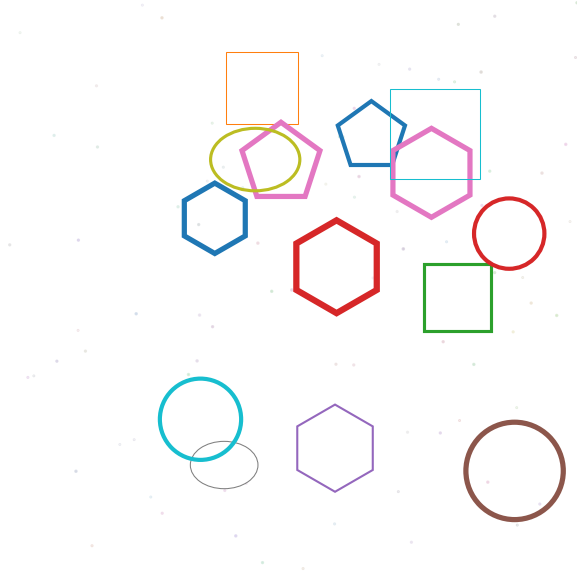[{"shape": "pentagon", "thickness": 2, "radius": 0.31, "center": [0.643, 0.763]}, {"shape": "hexagon", "thickness": 2.5, "radius": 0.3, "center": [0.372, 0.621]}, {"shape": "square", "thickness": 0.5, "radius": 0.31, "center": [0.454, 0.848]}, {"shape": "square", "thickness": 1.5, "radius": 0.29, "center": [0.792, 0.484]}, {"shape": "hexagon", "thickness": 3, "radius": 0.4, "center": [0.583, 0.537]}, {"shape": "circle", "thickness": 2, "radius": 0.3, "center": [0.882, 0.595]}, {"shape": "hexagon", "thickness": 1, "radius": 0.38, "center": [0.58, 0.223]}, {"shape": "circle", "thickness": 2.5, "radius": 0.42, "center": [0.891, 0.184]}, {"shape": "hexagon", "thickness": 2.5, "radius": 0.39, "center": [0.747, 0.7]}, {"shape": "pentagon", "thickness": 2.5, "radius": 0.36, "center": [0.487, 0.716]}, {"shape": "oval", "thickness": 0.5, "radius": 0.29, "center": [0.388, 0.194]}, {"shape": "oval", "thickness": 1.5, "radius": 0.39, "center": [0.442, 0.723]}, {"shape": "square", "thickness": 0.5, "radius": 0.39, "center": [0.753, 0.767]}, {"shape": "circle", "thickness": 2, "radius": 0.35, "center": [0.347, 0.273]}]